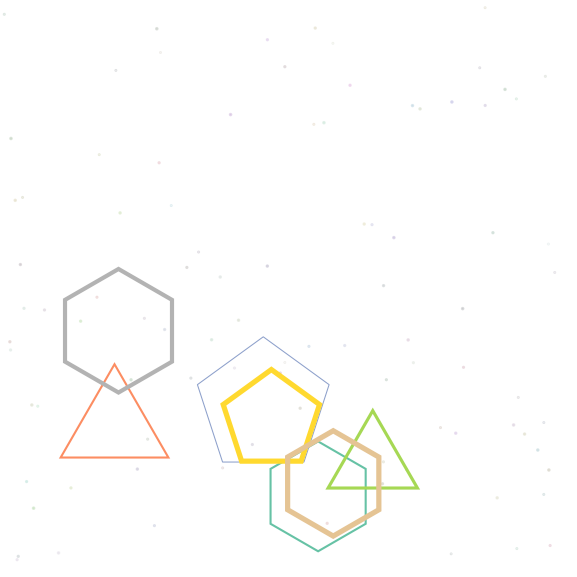[{"shape": "hexagon", "thickness": 1, "radius": 0.48, "center": [0.551, 0.14]}, {"shape": "triangle", "thickness": 1, "radius": 0.54, "center": [0.198, 0.261]}, {"shape": "pentagon", "thickness": 0.5, "radius": 0.6, "center": [0.456, 0.296]}, {"shape": "triangle", "thickness": 1.5, "radius": 0.45, "center": [0.645, 0.199]}, {"shape": "pentagon", "thickness": 2.5, "radius": 0.44, "center": [0.47, 0.272]}, {"shape": "hexagon", "thickness": 2.5, "radius": 0.46, "center": [0.577, 0.162]}, {"shape": "hexagon", "thickness": 2, "radius": 0.53, "center": [0.205, 0.426]}]